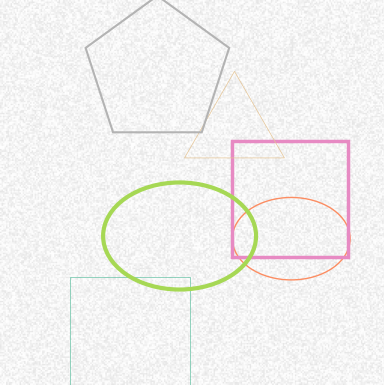[{"shape": "square", "thickness": 0.5, "radius": 0.79, "center": [0.338, 0.124]}, {"shape": "oval", "thickness": 1, "radius": 0.76, "center": [0.756, 0.38]}, {"shape": "square", "thickness": 2.5, "radius": 0.75, "center": [0.753, 0.483]}, {"shape": "oval", "thickness": 3, "radius": 0.99, "center": [0.466, 0.387]}, {"shape": "triangle", "thickness": 0.5, "radius": 0.75, "center": [0.609, 0.665]}, {"shape": "pentagon", "thickness": 1.5, "radius": 0.98, "center": [0.409, 0.815]}]